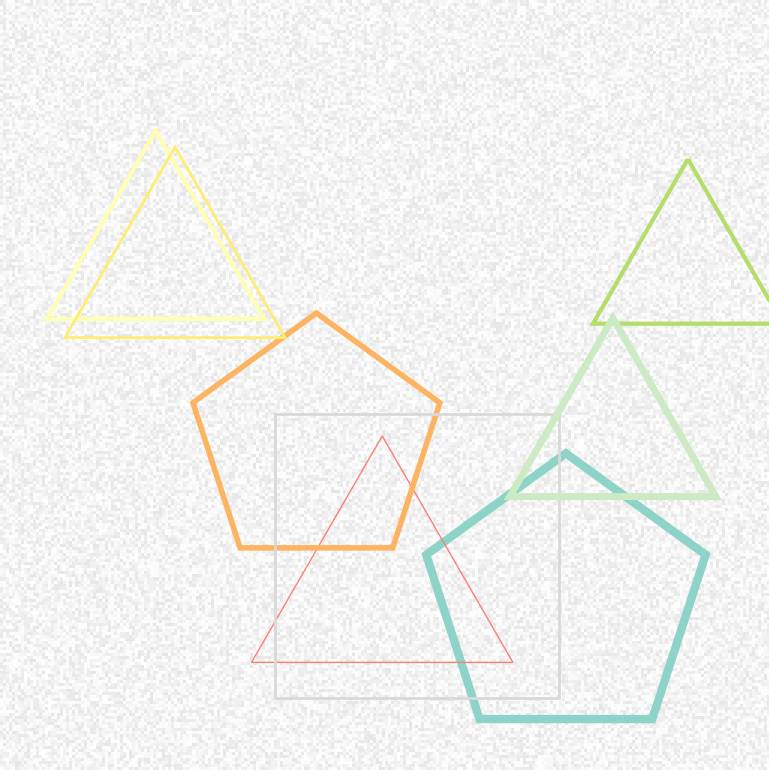[{"shape": "pentagon", "thickness": 3, "radius": 0.95, "center": [0.735, 0.221]}, {"shape": "triangle", "thickness": 1.5, "radius": 0.81, "center": [0.202, 0.667]}, {"shape": "triangle", "thickness": 0.5, "radius": 0.98, "center": [0.496, 0.238]}, {"shape": "pentagon", "thickness": 2, "radius": 0.84, "center": [0.411, 0.425]}, {"shape": "triangle", "thickness": 1.5, "radius": 0.71, "center": [0.893, 0.651]}, {"shape": "square", "thickness": 1, "radius": 0.92, "center": [0.541, 0.278]}, {"shape": "triangle", "thickness": 2.5, "radius": 0.77, "center": [0.796, 0.432]}, {"shape": "triangle", "thickness": 1, "radius": 0.82, "center": [0.227, 0.644]}]